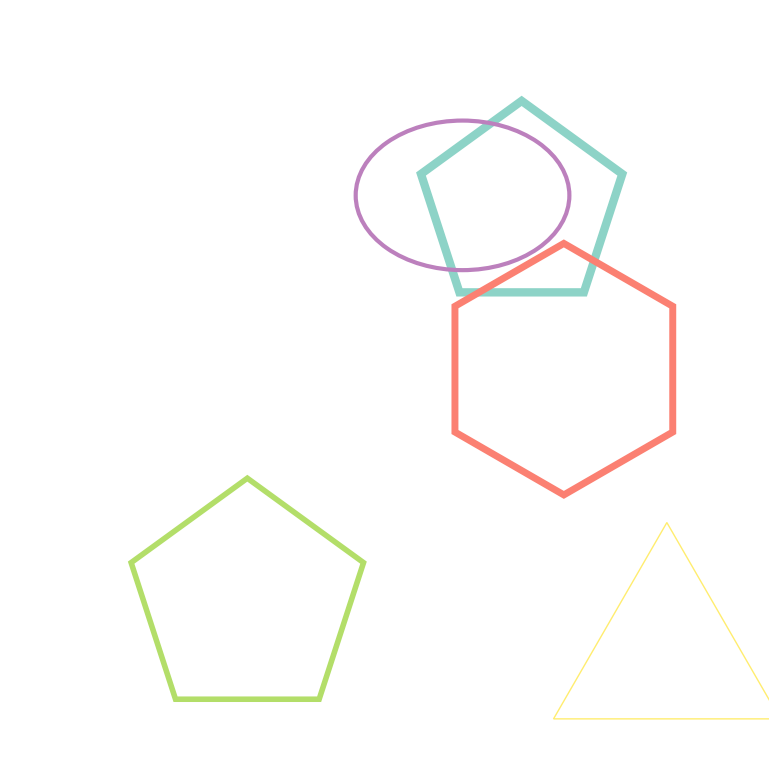[{"shape": "pentagon", "thickness": 3, "radius": 0.69, "center": [0.677, 0.732]}, {"shape": "hexagon", "thickness": 2.5, "radius": 0.82, "center": [0.732, 0.521]}, {"shape": "pentagon", "thickness": 2, "radius": 0.79, "center": [0.321, 0.22]}, {"shape": "oval", "thickness": 1.5, "radius": 0.69, "center": [0.601, 0.746]}, {"shape": "triangle", "thickness": 0.5, "radius": 0.85, "center": [0.866, 0.151]}]